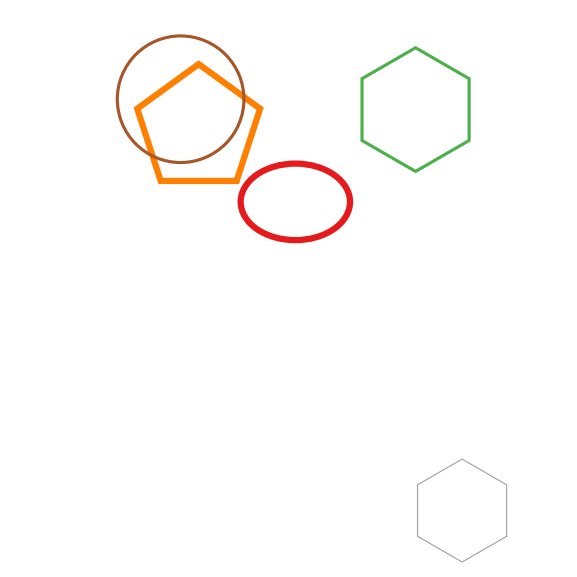[{"shape": "oval", "thickness": 3, "radius": 0.47, "center": [0.511, 0.65]}, {"shape": "hexagon", "thickness": 1.5, "radius": 0.54, "center": [0.72, 0.809]}, {"shape": "pentagon", "thickness": 3, "radius": 0.56, "center": [0.344, 0.776]}, {"shape": "circle", "thickness": 1.5, "radius": 0.55, "center": [0.313, 0.827]}, {"shape": "hexagon", "thickness": 0.5, "radius": 0.45, "center": [0.8, 0.115]}]